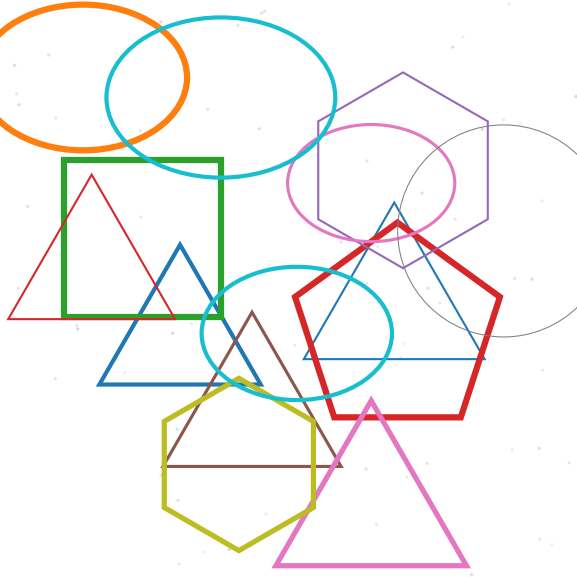[{"shape": "triangle", "thickness": 1, "radius": 0.9, "center": [0.683, 0.468]}, {"shape": "triangle", "thickness": 2, "radius": 0.81, "center": [0.312, 0.414]}, {"shape": "oval", "thickness": 3, "radius": 0.9, "center": [0.144, 0.865]}, {"shape": "square", "thickness": 3, "radius": 0.68, "center": [0.246, 0.586]}, {"shape": "triangle", "thickness": 1, "radius": 0.83, "center": [0.159, 0.53]}, {"shape": "pentagon", "thickness": 3, "radius": 0.93, "center": [0.688, 0.427]}, {"shape": "hexagon", "thickness": 1, "radius": 0.85, "center": [0.698, 0.704]}, {"shape": "triangle", "thickness": 1.5, "radius": 0.89, "center": [0.436, 0.28]}, {"shape": "triangle", "thickness": 2.5, "radius": 0.95, "center": [0.643, 0.115]}, {"shape": "oval", "thickness": 1.5, "radius": 0.72, "center": [0.643, 0.682]}, {"shape": "circle", "thickness": 0.5, "radius": 0.92, "center": [0.872, 0.599]}, {"shape": "hexagon", "thickness": 2.5, "radius": 0.75, "center": [0.414, 0.195]}, {"shape": "oval", "thickness": 2, "radius": 0.99, "center": [0.382, 0.83]}, {"shape": "oval", "thickness": 2, "radius": 0.82, "center": [0.514, 0.422]}]